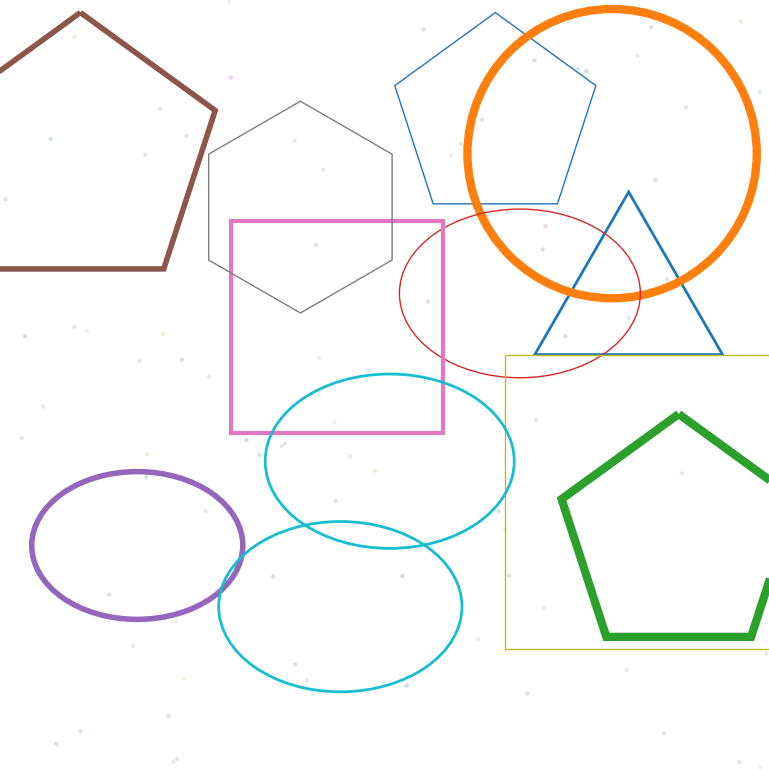[{"shape": "triangle", "thickness": 1, "radius": 0.7, "center": [0.816, 0.61]}, {"shape": "pentagon", "thickness": 0.5, "radius": 0.69, "center": [0.643, 0.846]}, {"shape": "circle", "thickness": 3, "radius": 0.94, "center": [0.795, 0.8]}, {"shape": "pentagon", "thickness": 3, "radius": 0.8, "center": [0.881, 0.302]}, {"shape": "oval", "thickness": 0.5, "radius": 0.78, "center": [0.675, 0.619]}, {"shape": "oval", "thickness": 2, "radius": 0.69, "center": [0.178, 0.292]}, {"shape": "pentagon", "thickness": 2, "radius": 0.92, "center": [0.104, 0.8]}, {"shape": "square", "thickness": 1.5, "radius": 0.69, "center": [0.438, 0.575]}, {"shape": "hexagon", "thickness": 0.5, "radius": 0.69, "center": [0.39, 0.731]}, {"shape": "square", "thickness": 0.5, "radius": 0.96, "center": [0.848, 0.348]}, {"shape": "oval", "thickness": 1, "radius": 0.79, "center": [0.442, 0.212]}, {"shape": "oval", "thickness": 1, "radius": 0.81, "center": [0.506, 0.401]}]